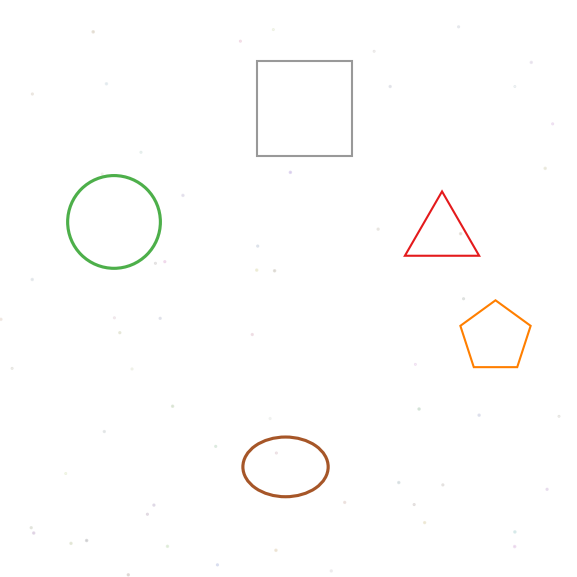[{"shape": "triangle", "thickness": 1, "radius": 0.37, "center": [0.765, 0.593]}, {"shape": "circle", "thickness": 1.5, "radius": 0.4, "center": [0.197, 0.615]}, {"shape": "pentagon", "thickness": 1, "radius": 0.32, "center": [0.858, 0.415]}, {"shape": "oval", "thickness": 1.5, "radius": 0.37, "center": [0.494, 0.191]}, {"shape": "square", "thickness": 1, "radius": 0.41, "center": [0.528, 0.811]}]